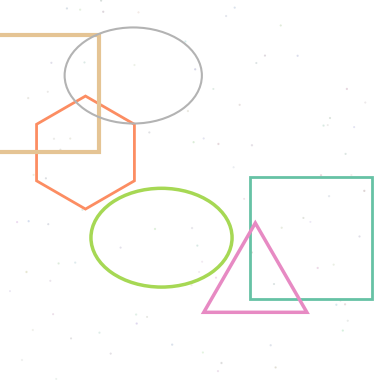[{"shape": "square", "thickness": 2, "radius": 0.79, "center": [0.809, 0.381]}, {"shape": "hexagon", "thickness": 2, "radius": 0.73, "center": [0.222, 0.604]}, {"shape": "triangle", "thickness": 2.5, "radius": 0.77, "center": [0.663, 0.266]}, {"shape": "oval", "thickness": 2.5, "radius": 0.92, "center": [0.419, 0.383]}, {"shape": "square", "thickness": 3, "radius": 0.76, "center": [0.105, 0.758]}, {"shape": "oval", "thickness": 1.5, "radius": 0.89, "center": [0.346, 0.804]}]